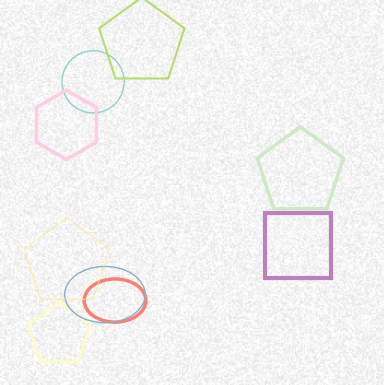[{"shape": "circle", "thickness": 1, "radius": 0.4, "center": [0.242, 0.787]}, {"shape": "pentagon", "thickness": 1.5, "radius": 0.43, "center": [0.154, 0.13]}, {"shape": "oval", "thickness": 2.5, "radius": 0.4, "center": [0.299, 0.219]}, {"shape": "oval", "thickness": 1, "radius": 0.52, "center": [0.273, 0.235]}, {"shape": "pentagon", "thickness": 1.5, "radius": 0.58, "center": [0.368, 0.89]}, {"shape": "hexagon", "thickness": 2.5, "radius": 0.45, "center": [0.173, 0.676]}, {"shape": "square", "thickness": 3, "radius": 0.43, "center": [0.775, 0.362]}, {"shape": "pentagon", "thickness": 2.5, "radius": 0.59, "center": [0.78, 0.553]}, {"shape": "pentagon", "thickness": 0.5, "radius": 0.58, "center": [0.174, 0.317]}]